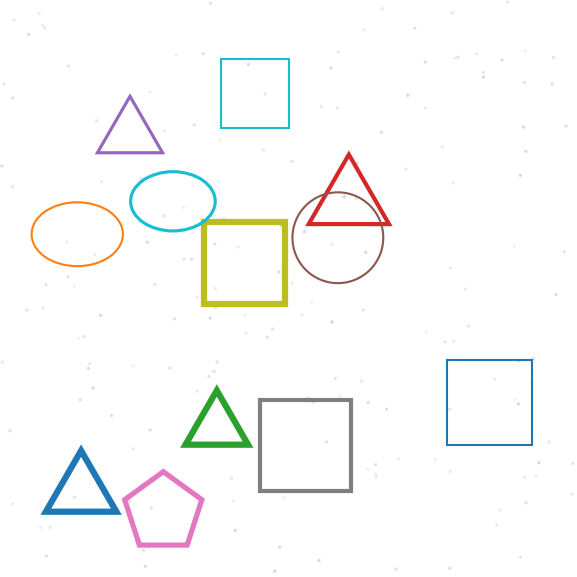[{"shape": "triangle", "thickness": 3, "radius": 0.35, "center": [0.14, 0.148]}, {"shape": "square", "thickness": 1, "radius": 0.37, "center": [0.847, 0.302]}, {"shape": "oval", "thickness": 1, "radius": 0.4, "center": [0.134, 0.594]}, {"shape": "triangle", "thickness": 3, "radius": 0.31, "center": [0.375, 0.26]}, {"shape": "triangle", "thickness": 2, "radius": 0.4, "center": [0.604, 0.651]}, {"shape": "triangle", "thickness": 1.5, "radius": 0.33, "center": [0.225, 0.767]}, {"shape": "circle", "thickness": 1, "radius": 0.39, "center": [0.585, 0.587]}, {"shape": "pentagon", "thickness": 2.5, "radius": 0.35, "center": [0.283, 0.112]}, {"shape": "square", "thickness": 2, "radius": 0.39, "center": [0.529, 0.228]}, {"shape": "square", "thickness": 3, "radius": 0.35, "center": [0.423, 0.544]}, {"shape": "oval", "thickness": 1.5, "radius": 0.37, "center": [0.299, 0.651]}, {"shape": "square", "thickness": 1, "radius": 0.3, "center": [0.442, 0.837]}]